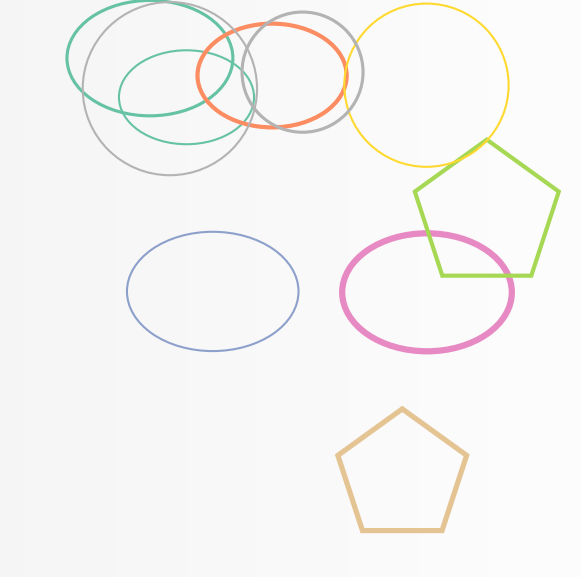[{"shape": "oval", "thickness": 1, "radius": 0.58, "center": [0.321, 0.831]}, {"shape": "oval", "thickness": 1.5, "radius": 0.71, "center": [0.258, 0.898]}, {"shape": "oval", "thickness": 2, "radius": 0.64, "center": [0.468, 0.868]}, {"shape": "oval", "thickness": 1, "radius": 0.74, "center": [0.366, 0.494]}, {"shape": "oval", "thickness": 3, "radius": 0.73, "center": [0.735, 0.493]}, {"shape": "pentagon", "thickness": 2, "radius": 0.65, "center": [0.838, 0.627]}, {"shape": "circle", "thickness": 1, "radius": 0.71, "center": [0.734, 0.852]}, {"shape": "pentagon", "thickness": 2.5, "radius": 0.58, "center": [0.692, 0.175]}, {"shape": "circle", "thickness": 1, "radius": 0.75, "center": [0.292, 0.846]}, {"shape": "circle", "thickness": 1.5, "radius": 0.52, "center": [0.52, 0.874]}]